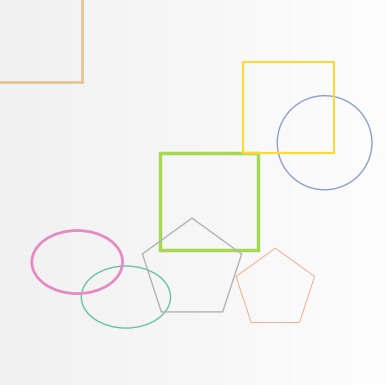[{"shape": "oval", "thickness": 1, "radius": 0.58, "center": [0.325, 0.228]}, {"shape": "pentagon", "thickness": 0.5, "radius": 0.53, "center": [0.711, 0.249]}, {"shape": "circle", "thickness": 1, "radius": 0.61, "center": [0.838, 0.629]}, {"shape": "oval", "thickness": 2, "radius": 0.59, "center": [0.199, 0.319]}, {"shape": "square", "thickness": 2.5, "radius": 0.63, "center": [0.539, 0.477]}, {"shape": "square", "thickness": 1.5, "radius": 0.59, "center": [0.745, 0.721]}, {"shape": "square", "thickness": 2, "radius": 0.55, "center": [0.102, 0.896]}, {"shape": "pentagon", "thickness": 1, "radius": 0.67, "center": [0.495, 0.299]}]